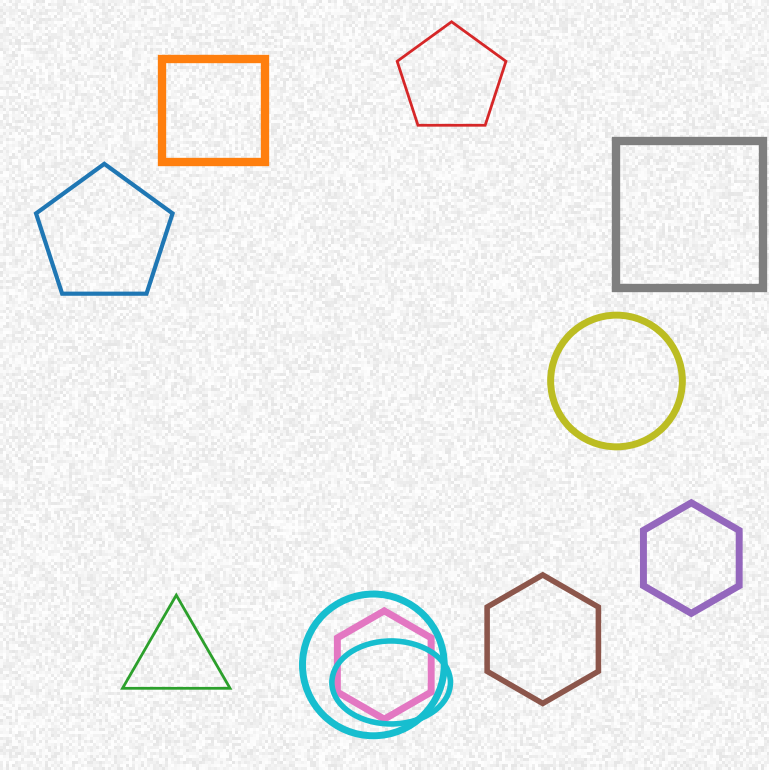[{"shape": "pentagon", "thickness": 1.5, "radius": 0.47, "center": [0.135, 0.694]}, {"shape": "square", "thickness": 3, "radius": 0.33, "center": [0.277, 0.857]}, {"shape": "triangle", "thickness": 1, "radius": 0.4, "center": [0.229, 0.146]}, {"shape": "pentagon", "thickness": 1, "radius": 0.37, "center": [0.586, 0.897]}, {"shape": "hexagon", "thickness": 2.5, "radius": 0.36, "center": [0.898, 0.275]}, {"shape": "hexagon", "thickness": 2, "radius": 0.42, "center": [0.705, 0.17]}, {"shape": "hexagon", "thickness": 2.5, "radius": 0.35, "center": [0.499, 0.136]}, {"shape": "square", "thickness": 3, "radius": 0.48, "center": [0.895, 0.722]}, {"shape": "circle", "thickness": 2.5, "radius": 0.43, "center": [0.801, 0.505]}, {"shape": "circle", "thickness": 2.5, "radius": 0.46, "center": [0.485, 0.136]}, {"shape": "oval", "thickness": 2, "radius": 0.38, "center": [0.508, 0.114]}]